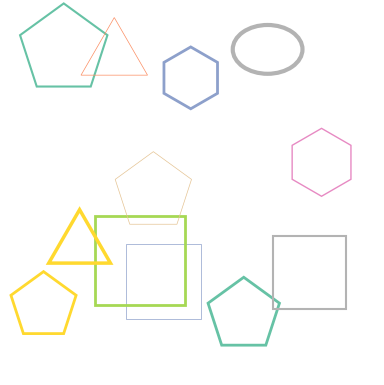[{"shape": "pentagon", "thickness": 2, "radius": 0.49, "center": [0.633, 0.182]}, {"shape": "pentagon", "thickness": 1.5, "radius": 0.6, "center": [0.166, 0.872]}, {"shape": "triangle", "thickness": 0.5, "radius": 0.5, "center": [0.297, 0.855]}, {"shape": "hexagon", "thickness": 2, "radius": 0.4, "center": [0.495, 0.798]}, {"shape": "square", "thickness": 0.5, "radius": 0.49, "center": [0.424, 0.269]}, {"shape": "hexagon", "thickness": 1, "radius": 0.44, "center": [0.835, 0.578]}, {"shape": "square", "thickness": 2, "radius": 0.58, "center": [0.364, 0.323]}, {"shape": "pentagon", "thickness": 2, "radius": 0.44, "center": [0.113, 0.206]}, {"shape": "triangle", "thickness": 2.5, "radius": 0.46, "center": [0.207, 0.363]}, {"shape": "pentagon", "thickness": 0.5, "radius": 0.52, "center": [0.398, 0.502]}, {"shape": "square", "thickness": 1.5, "radius": 0.47, "center": [0.803, 0.292]}, {"shape": "oval", "thickness": 3, "radius": 0.45, "center": [0.695, 0.872]}]